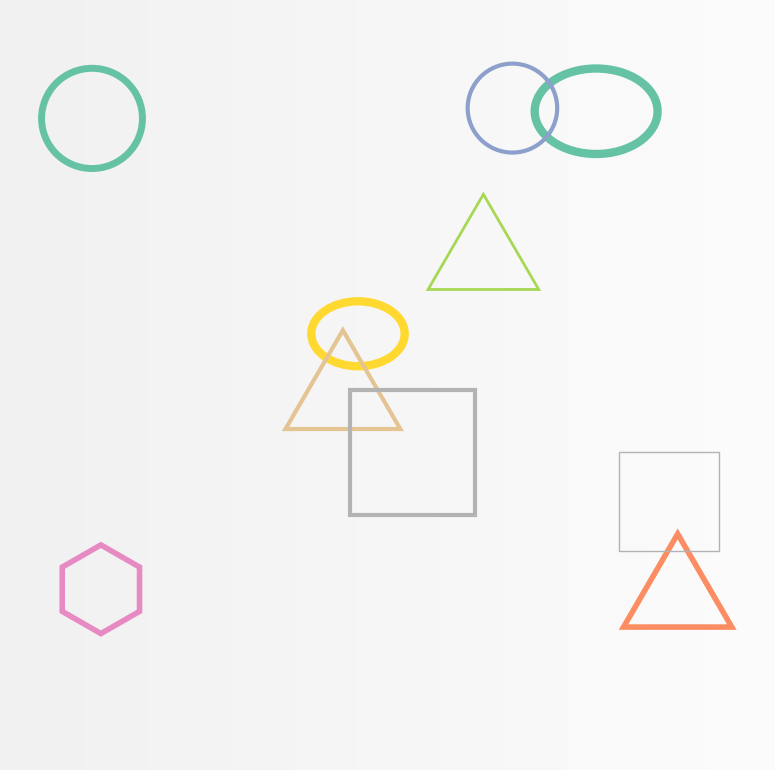[{"shape": "oval", "thickness": 3, "radius": 0.4, "center": [0.769, 0.856]}, {"shape": "circle", "thickness": 2.5, "radius": 0.33, "center": [0.119, 0.846]}, {"shape": "triangle", "thickness": 2, "radius": 0.4, "center": [0.874, 0.226]}, {"shape": "circle", "thickness": 1.5, "radius": 0.29, "center": [0.661, 0.86]}, {"shape": "hexagon", "thickness": 2, "radius": 0.29, "center": [0.13, 0.235]}, {"shape": "triangle", "thickness": 1, "radius": 0.41, "center": [0.624, 0.665]}, {"shape": "oval", "thickness": 3, "radius": 0.3, "center": [0.462, 0.567]}, {"shape": "triangle", "thickness": 1.5, "radius": 0.43, "center": [0.442, 0.486]}, {"shape": "square", "thickness": 1.5, "radius": 0.4, "center": [0.533, 0.413]}, {"shape": "square", "thickness": 0.5, "radius": 0.32, "center": [0.863, 0.349]}]